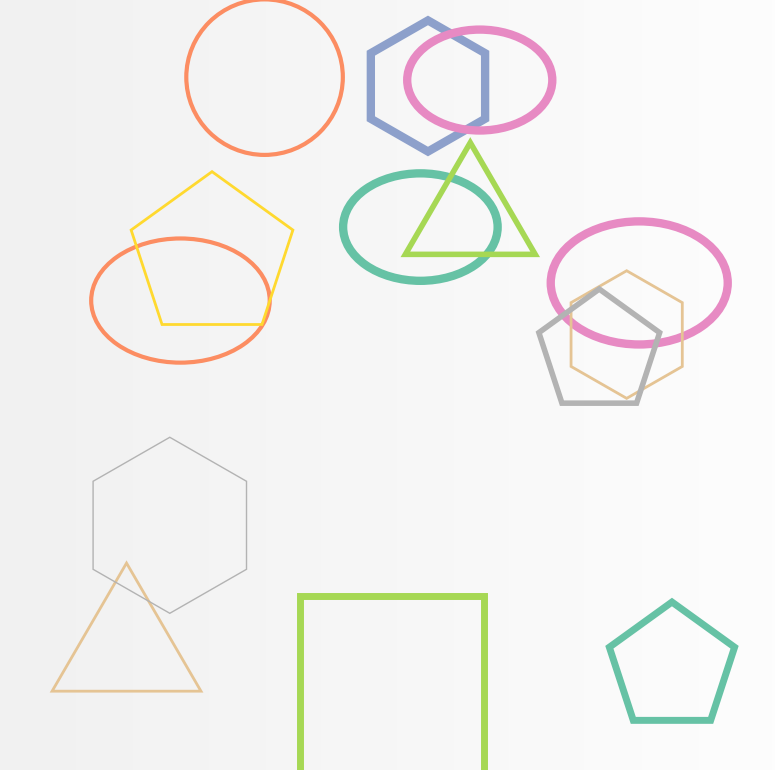[{"shape": "pentagon", "thickness": 2.5, "radius": 0.42, "center": [0.867, 0.133]}, {"shape": "oval", "thickness": 3, "radius": 0.5, "center": [0.542, 0.705]}, {"shape": "oval", "thickness": 1.5, "radius": 0.58, "center": [0.233, 0.61]}, {"shape": "circle", "thickness": 1.5, "radius": 0.5, "center": [0.341, 0.9]}, {"shape": "hexagon", "thickness": 3, "radius": 0.43, "center": [0.552, 0.888]}, {"shape": "oval", "thickness": 3, "radius": 0.57, "center": [0.825, 0.633]}, {"shape": "oval", "thickness": 3, "radius": 0.47, "center": [0.619, 0.896]}, {"shape": "square", "thickness": 2.5, "radius": 0.59, "center": [0.506, 0.108]}, {"shape": "triangle", "thickness": 2, "radius": 0.48, "center": [0.607, 0.718]}, {"shape": "pentagon", "thickness": 1, "radius": 0.55, "center": [0.274, 0.667]}, {"shape": "hexagon", "thickness": 1, "radius": 0.41, "center": [0.809, 0.566]}, {"shape": "triangle", "thickness": 1, "radius": 0.55, "center": [0.163, 0.158]}, {"shape": "hexagon", "thickness": 0.5, "radius": 0.57, "center": [0.219, 0.318]}, {"shape": "pentagon", "thickness": 2, "radius": 0.41, "center": [0.773, 0.543]}]